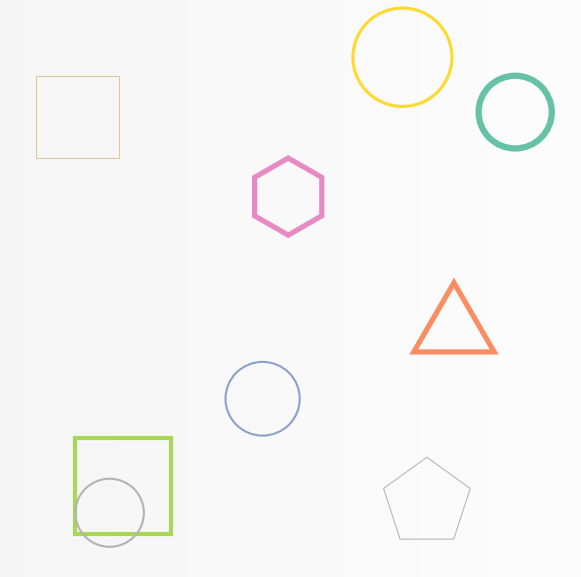[{"shape": "circle", "thickness": 3, "radius": 0.31, "center": [0.886, 0.805]}, {"shape": "triangle", "thickness": 2.5, "radius": 0.4, "center": [0.781, 0.43]}, {"shape": "circle", "thickness": 1, "radius": 0.32, "center": [0.452, 0.309]}, {"shape": "hexagon", "thickness": 2.5, "radius": 0.33, "center": [0.496, 0.659]}, {"shape": "square", "thickness": 2, "radius": 0.41, "center": [0.212, 0.158]}, {"shape": "circle", "thickness": 1.5, "radius": 0.43, "center": [0.692, 0.9]}, {"shape": "square", "thickness": 0.5, "radius": 0.36, "center": [0.134, 0.796]}, {"shape": "circle", "thickness": 1, "radius": 0.29, "center": [0.189, 0.111]}, {"shape": "pentagon", "thickness": 0.5, "radius": 0.39, "center": [0.734, 0.129]}]